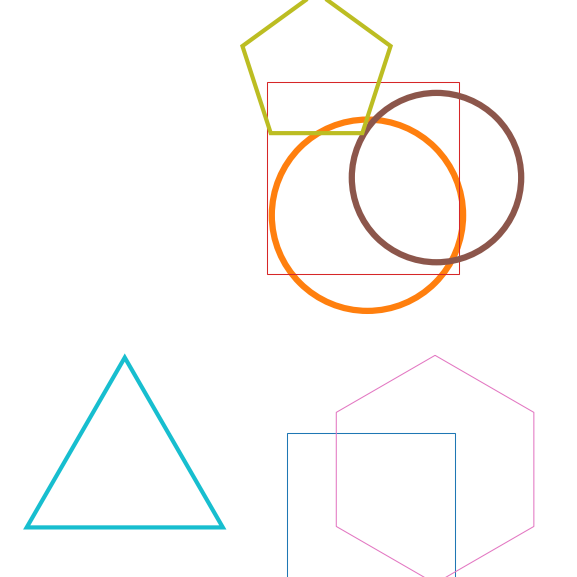[{"shape": "square", "thickness": 0.5, "radius": 0.73, "center": [0.643, 0.105]}, {"shape": "circle", "thickness": 3, "radius": 0.83, "center": [0.636, 0.626]}, {"shape": "square", "thickness": 0.5, "radius": 0.83, "center": [0.628, 0.691]}, {"shape": "circle", "thickness": 3, "radius": 0.73, "center": [0.756, 0.692]}, {"shape": "hexagon", "thickness": 0.5, "radius": 0.99, "center": [0.753, 0.186]}, {"shape": "pentagon", "thickness": 2, "radius": 0.67, "center": [0.548, 0.878]}, {"shape": "triangle", "thickness": 2, "radius": 0.98, "center": [0.216, 0.184]}]